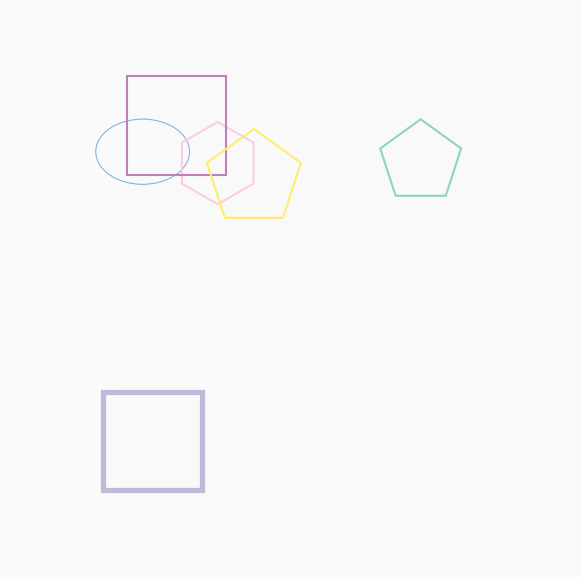[{"shape": "pentagon", "thickness": 1, "radius": 0.37, "center": [0.724, 0.719]}, {"shape": "square", "thickness": 2.5, "radius": 0.43, "center": [0.262, 0.235]}, {"shape": "oval", "thickness": 0.5, "radius": 0.4, "center": [0.245, 0.736]}, {"shape": "hexagon", "thickness": 1, "radius": 0.36, "center": [0.375, 0.717]}, {"shape": "square", "thickness": 1, "radius": 0.43, "center": [0.304, 0.782]}, {"shape": "pentagon", "thickness": 1, "radius": 0.43, "center": [0.437, 0.691]}]